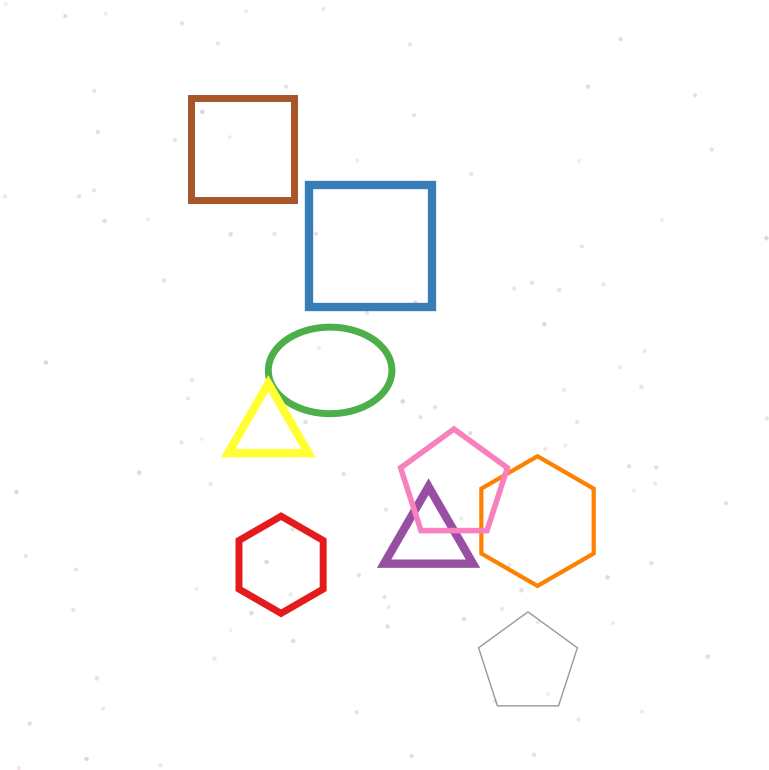[{"shape": "hexagon", "thickness": 2.5, "radius": 0.32, "center": [0.365, 0.267]}, {"shape": "square", "thickness": 3, "radius": 0.4, "center": [0.481, 0.681]}, {"shape": "oval", "thickness": 2.5, "radius": 0.4, "center": [0.429, 0.519]}, {"shape": "triangle", "thickness": 3, "radius": 0.33, "center": [0.557, 0.301]}, {"shape": "hexagon", "thickness": 1.5, "radius": 0.42, "center": [0.698, 0.323]}, {"shape": "triangle", "thickness": 3, "radius": 0.3, "center": [0.348, 0.442]}, {"shape": "square", "thickness": 2.5, "radius": 0.33, "center": [0.315, 0.806]}, {"shape": "pentagon", "thickness": 2, "radius": 0.36, "center": [0.59, 0.37]}, {"shape": "pentagon", "thickness": 0.5, "radius": 0.34, "center": [0.686, 0.138]}]